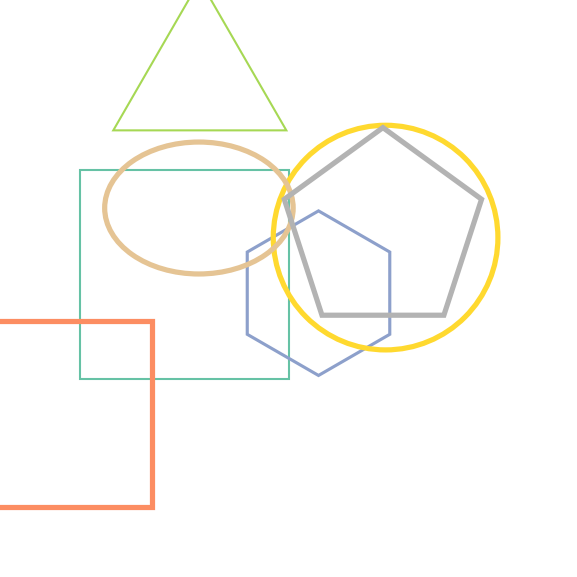[{"shape": "square", "thickness": 1, "radius": 0.9, "center": [0.319, 0.523]}, {"shape": "square", "thickness": 2.5, "radius": 0.81, "center": [0.102, 0.282]}, {"shape": "hexagon", "thickness": 1.5, "radius": 0.71, "center": [0.552, 0.491]}, {"shape": "triangle", "thickness": 1, "radius": 0.86, "center": [0.346, 0.86]}, {"shape": "circle", "thickness": 2.5, "radius": 0.97, "center": [0.668, 0.588]}, {"shape": "oval", "thickness": 2.5, "radius": 0.82, "center": [0.344, 0.639]}, {"shape": "pentagon", "thickness": 2.5, "radius": 0.9, "center": [0.663, 0.599]}]